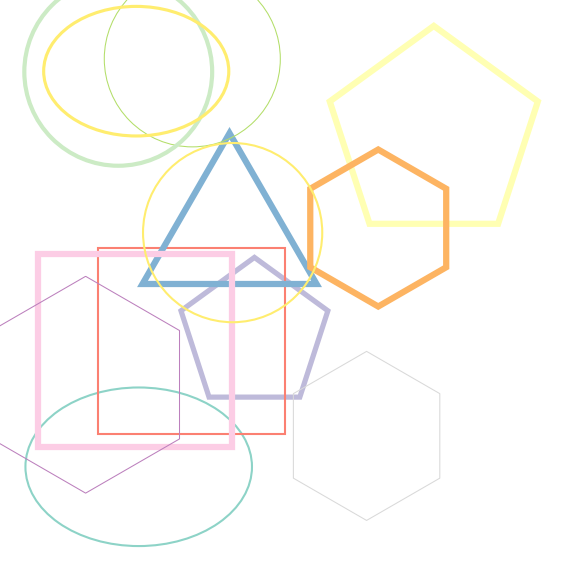[{"shape": "oval", "thickness": 1, "radius": 0.98, "center": [0.24, 0.191]}, {"shape": "pentagon", "thickness": 3, "radius": 0.95, "center": [0.751, 0.765]}, {"shape": "pentagon", "thickness": 2.5, "radius": 0.67, "center": [0.441, 0.42]}, {"shape": "square", "thickness": 1, "radius": 0.81, "center": [0.332, 0.409]}, {"shape": "triangle", "thickness": 3, "radius": 0.87, "center": [0.397, 0.594]}, {"shape": "hexagon", "thickness": 3, "radius": 0.68, "center": [0.655, 0.604]}, {"shape": "circle", "thickness": 0.5, "radius": 0.76, "center": [0.333, 0.897]}, {"shape": "square", "thickness": 3, "radius": 0.84, "center": [0.234, 0.392]}, {"shape": "hexagon", "thickness": 0.5, "radius": 0.73, "center": [0.635, 0.244]}, {"shape": "hexagon", "thickness": 0.5, "radius": 0.94, "center": [0.148, 0.333]}, {"shape": "circle", "thickness": 2, "radius": 0.81, "center": [0.205, 0.875]}, {"shape": "circle", "thickness": 1, "radius": 0.78, "center": [0.403, 0.596]}, {"shape": "oval", "thickness": 1.5, "radius": 0.8, "center": [0.236, 0.876]}]